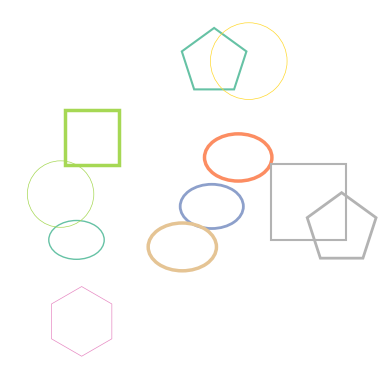[{"shape": "pentagon", "thickness": 1.5, "radius": 0.44, "center": [0.556, 0.839]}, {"shape": "oval", "thickness": 1, "radius": 0.36, "center": [0.199, 0.377]}, {"shape": "oval", "thickness": 2.5, "radius": 0.44, "center": [0.619, 0.591]}, {"shape": "oval", "thickness": 2, "radius": 0.41, "center": [0.55, 0.464]}, {"shape": "hexagon", "thickness": 0.5, "radius": 0.45, "center": [0.212, 0.165]}, {"shape": "circle", "thickness": 0.5, "radius": 0.43, "center": [0.157, 0.496]}, {"shape": "square", "thickness": 2.5, "radius": 0.36, "center": [0.239, 0.643]}, {"shape": "circle", "thickness": 0.5, "radius": 0.5, "center": [0.646, 0.841]}, {"shape": "oval", "thickness": 2.5, "radius": 0.44, "center": [0.474, 0.359]}, {"shape": "pentagon", "thickness": 2, "radius": 0.47, "center": [0.887, 0.406]}, {"shape": "square", "thickness": 1.5, "radius": 0.49, "center": [0.802, 0.476]}]